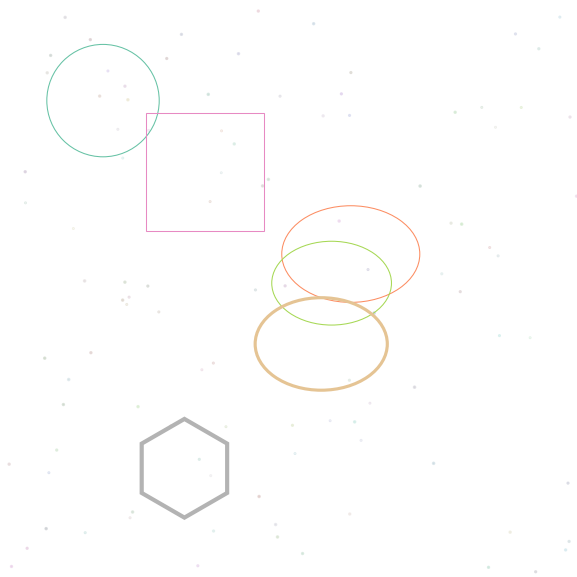[{"shape": "circle", "thickness": 0.5, "radius": 0.49, "center": [0.178, 0.825]}, {"shape": "oval", "thickness": 0.5, "radius": 0.6, "center": [0.607, 0.559]}, {"shape": "square", "thickness": 0.5, "radius": 0.51, "center": [0.355, 0.701]}, {"shape": "oval", "thickness": 0.5, "radius": 0.52, "center": [0.574, 0.509]}, {"shape": "oval", "thickness": 1.5, "radius": 0.57, "center": [0.556, 0.404]}, {"shape": "hexagon", "thickness": 2, "radius": 0.43, "center": [0.319, 0.188]}]